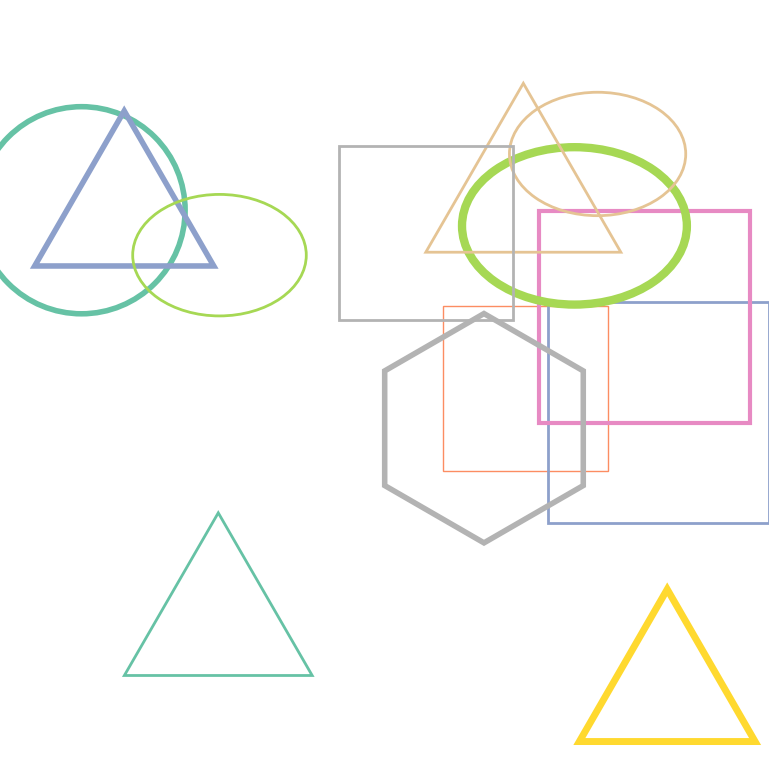[{"shape": "circle", "thickness": 2, "radius": 0.67, "center": [0.106, 0.727]}, {"shape": "triangle", "thickness": 1, "radius": 0.7, "center": [0.283, 0.193]}, {"shape": "square", "thickness": 0.5, "radius": 0.54, "center": [0.682, 0.496]}, {"shape": "triangle", "thickness": 2, "radius": 0.67, "center": [0.161, 0.722]}, {"shape": "square", "thickness": 1, "radius": 0.72, "center": [0.855, 0.464]}, {"shape": "square", "thickness": 1.5, "radius": 0.69, "center": [0.837, 0.589]}, {"shape": "oval", "thickness": 3, "radius": 0.73, "center": [0.746, 0.707]}, {"shape": "oval", "thickness": 1, "radius": 0.56, "center": [0.285, 0.669]}, {"shape": "triangle", "thickness": 2.5, "radius": 0.66, "center": [0.867, 0.103]}, {"shape": "oval", "thickness": 1, "radius": 0.57, "center": [0.776, 0.8]}, {"shape": "triangle", "thickness": 1, "radius": 0.73, "center": [0.68, 0.746]}, {"shape": "hexagon", "thickness": 2, "radius": 0.74, "center": [0.629, 0.444]}, {"shape": "square", "thickness": 1, "radius": 0.56, "center": [0.553, 0.697]}]